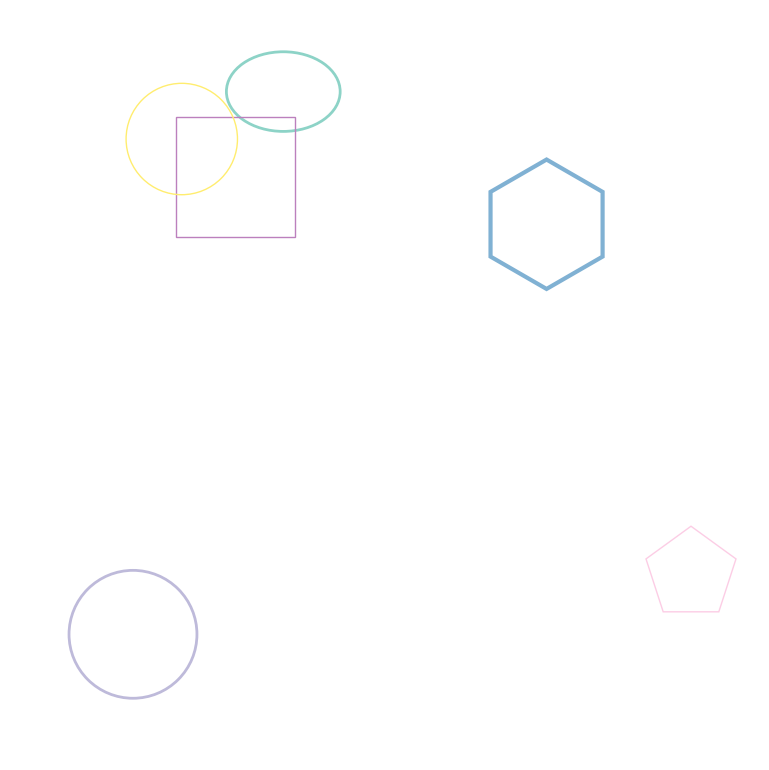[{"shape": "oval", "thickness": 1, "radius": 0.37, "center": [0.368, 0.881]}, {"shape": "circle", "thickness": 1, "radius": 0.42, "center": [0.173, 0.176]}, {"shape": "hexagon", "thickness": 1.5, "radius": 0.42, "center": [0.71, 0.709]}, {"shape": "pentagon", "thickness": 0.5, "radius": 0.31, "center": [0.897, 0.255]}, {"shape": "square", "thickness": 0.5, "radius": 0.39, "center": [0.306, 0.77]}, {"shape": "circle", "thickness": 0.5, "radius": 0.36, "center": [0.236, 0.819]}]